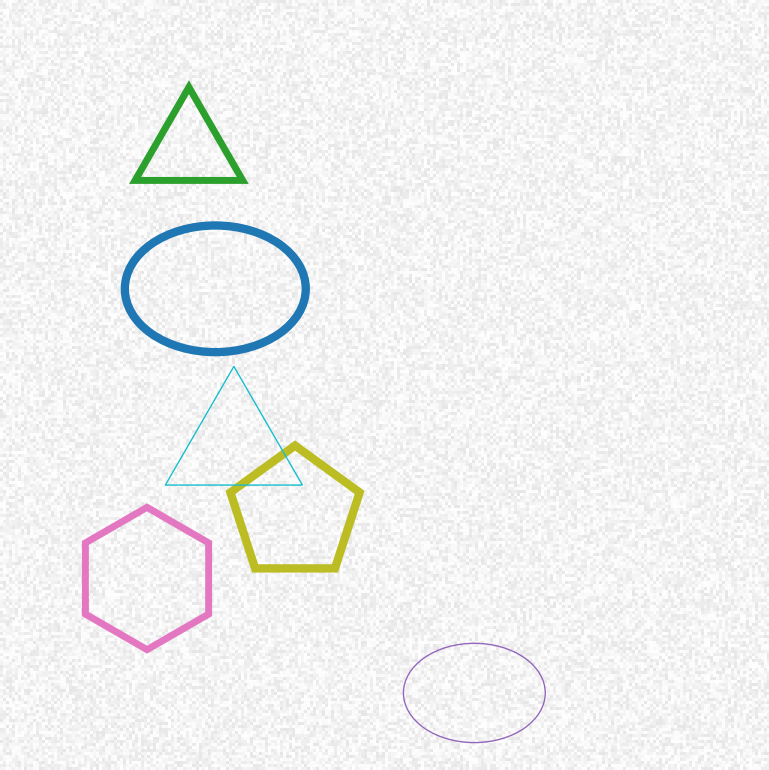[{"shape": "oval", "thickness": 3, "radius": 0.59, "center": [0.28, 0.625]}, {"shape": "triangle", "thickness": 2.5, "radius": 0.4, "center": [0.245, 0.806]}, {"shape": "oval", "thickness": 0.5, "radius": 0.46, "center": [0.616, 0.1]}, {"shape": "hexagon", "thickness": 2.5, "radius": 0.46, "center": [0.191, 0.249]}, {"shape": "pentagon", "thickness": 3, "radius": 0.44, "center": [0.383, 0.333]}, {"shape": "triangle", "thickness": 0.5, "radius": 0.51, "center": [0.304, 0.421]}]